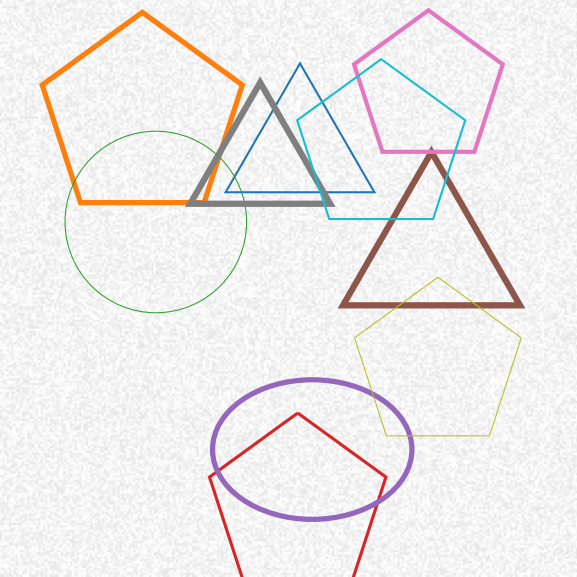[{"shape": "triangle", "thickness": 1, "radius": 0.74, "center": [0.52, 0.741]}, {"shape": "pentagon", "thickness": 2.5, "radius": 0.91, "center": [0.246, 0.796]}, {"shape": "circle", "thickness": 0.5, "radius": 0.79, "center": [0.27, 0.615]}, {"shape": "pentagon", "thickness": 1.5, "radius": 0.8, "center": [0.516, 0.123]}, {"shape": "oval", "thickness": 2.5, "radius": 0.86, "center": [0.541, 0.221]}, {"shape": "triangle", "thickness": 3, "radius": 0.88, "center": [0.747, 0.559]}, {"shape": "pentagon", "thickness": 2, "radius": 0.68, "center": [0.742, 0.846]}, {"shape": "triangle", "thickness": 3, "radius": 0.7, "center": [0.451, 0.716]}, {"shape": "pentagon", "thickness": 0.5, "radius": 0.76, "center": [0.758, 0.367]}, {"shape": "pentagon", "thickness": 1, "radius": 0.77, "center": [0.66, 0.744]}]